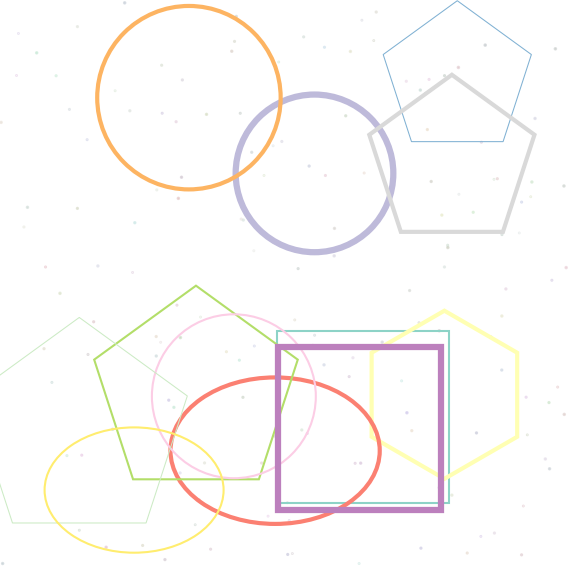[{"shape": "square", "thickness": 1, "radius": 0.75, "center": [0.628, 0.277]}, {"shape": "hexagon", "thickness": 2, "radius": 0.73, "center": [0.77, 0.316]}, {"shape": "circle", "thickness": 3, "radius": 0.68, "center": [0.545, 0.699]}, {"shape": "oval", "thickness": 2, "radius": 0.91, "center": [0.476, 0.219]}, {"shape": "pentagon", "thickness": 0.5, "radius": 0.67, "center": [0.792, 0.863]}, {"shape": "circle", "thickness": 2, "radius": 0.79, "center": [0.327, 0.83]}, {"shape": "pentagon", "thickness": 1, "radius": 0.93, "center": [0.339, 0.319]}, {"shape": "circle", "thickness": 1, "radius": 0.71, "center": [0.405, 0.313]}, {"shape": "pentagon", "thickness": 2, "radius": 0.75, "center": [0.782, 0.719]}, {"shape": "square", "thickness": 3, "radius": 0.7, "center": [0.623, 0.257]}, {"shape": "pentagon", "thickness": 0.5, "radius": 0.98, "center": [0.137, 0.253]}, {"shape": "oval", "thickness": 1, "radius": 0.77, "center": [0.232, 0.151]}]